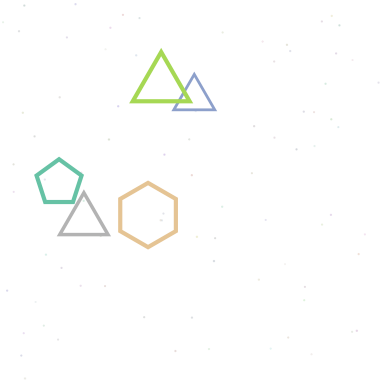[{"shape": "pentagon", "thickness": 3, "radius": 0.31, "center": [0.153, 0.525]}, {"shape": "triangle", "thickness": 2, "radius": 0.31, "center": [0.505, 0.745]}, {"shape": "triangle", "thickness": 3, "radius": 0.43, "center": [0.419, 0.78]}, {"shape": "hexagon", "thickness": 3, "radius": 0.42, "center": [0.385, 0.441]}, {"shape": "triangle", "thickness": 2.5, "radius": 0.36, "center": [0.218, 0.427]}]